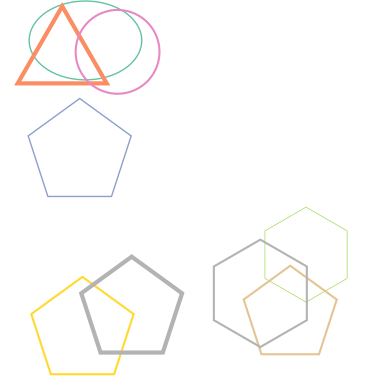[{"shape": "oval", "thickness": 1, "radius": 0.73, "center": [0.222, 0.895]}, {"shape": "triangle", "thickness": 3, "radius": 0.67, "center": [0.162, 0.85]}, {"shape": "pentagon", "thickness": 1, "radius": 0.7, "center": [0.207, 0.604]}, {"shape": "circle", "thickness": 1.5, "radius": 0.54, "center": [0.305, 0.865]}, {"shape": "hexagon", "thickness": 0.5, "radius": 0.62, "center": [0.795, 0.339]}, {"shape": "pentagon", "thickness": 1.5, "radius": 0.7, "center": [0.214, 0.141]}, {"shape": "pentagon", "thickness": 1.5, "radius": 0.64, "center": [0.754, 0.183]}, {"shape": "pentagon", "thickness": 3, "radius": 0.69, "center": [0.342, 0.196]}, {"shape": "hexagon", "thickness": 1.5, "radius": 0.7, "center": [0.676, 0.238]}]